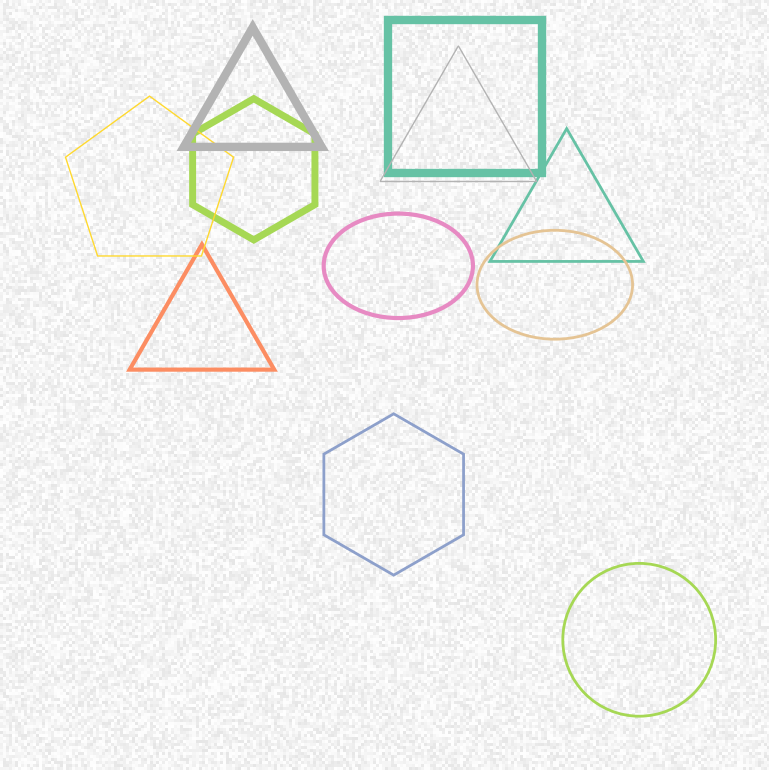[{"shape": "triangle", "thickness": 1, "radius": 0.58, "center": [0.736, 0.718]}, {"shape": "square", "thickness": 3, "radius": 0.5, "center": [0.604, 0.875]}, {"shape": "triangle", "thickness": 1.5, "radius": 0.54, "center": [0.262, 0.574]}, {"shape": "hexagon", "thickness": 1, "radius": 0.52, "center": [0.511, 0.358]}, {"shape": "oval", "thickness": 1.5, "radius": 0.48, "center": [0.517, 0.655]}, {"shape": "circle", "thickness": 1, "radius": 0.5, "center": [0.83, 0.169]}, {"shape": "hexagon", "thickness": 2.5, "radius": 0.46, "center": [0.33, 0.78]}, {"shape": "pentagon", "thickness": 0.5, "radius": 0.57, "center": [0.194, 0.76]}, {"shape": "oval", "thickness": 1, "radius": 0.51, "center": [0.721, 0.63]}, {"shape": "triangle", "thickness": 3, "radius": 0.52, "center": [0.328, 0.861]}, {"shape": "triangle", "thickness": 0.5, "radius": 0.59, "center": [0.595, 0.823]}]